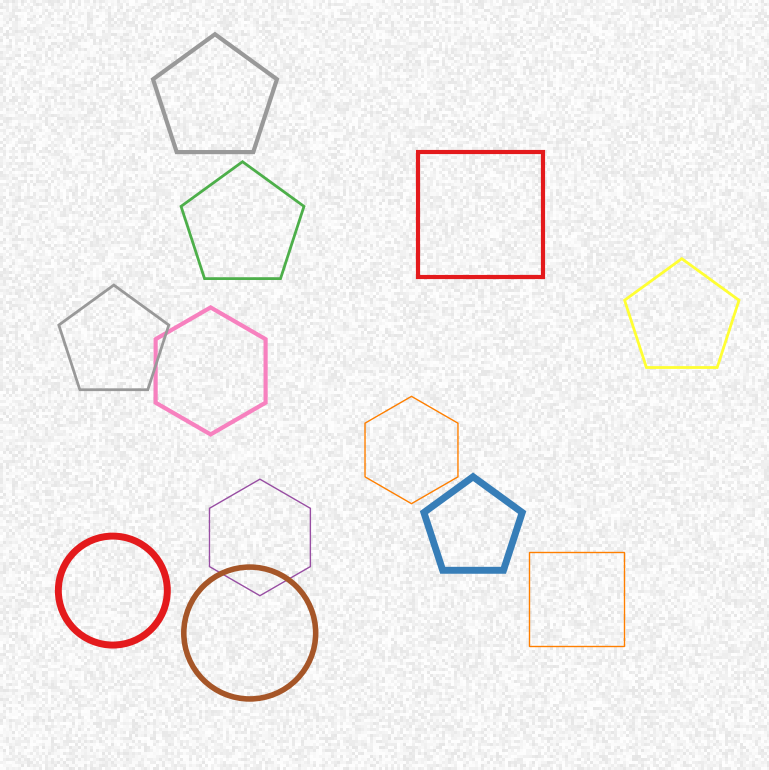[{"shape": "circle", "thickness": 2.5, "radius": 0.35, "center": [0.147, 0.233]}, {"shape": "square", "thickness": 1.5, "radius": 0.41, "center": [0.624, 0.722]}, {"shape": "pentagon", "thickness": 2.5, "radius": 0.34, "center": [0.614, 0.314]}, {"shape": "pentagon", "thickness": 1, "radius": 0.42, "center": [0.315, 0.706]}, {"shape": "hexagon", "thickness": 0.5, "radius": 0.38, "center": [0.338, 0.302]}, {"shape": "hexagon", "thickness": 0.5, "radius": 0.35, "center": [0.534, 0.416]}, {"shape": "square", "thickness": 0.5, "radius": 0.31, "center": [0.749, 0.222]}, {"shape": "pentagon", "thickness": 1, "radius": 0.39, "center": [0.885, 0.586]}, {"shape": "circle", "thickness": 2, "radius": 0.43, "center": [0.324, 0.178]}, {"shape": "hexagon", "thickness": 1.5, "radius": 0.41, "center": [0.274, 0.518]}, {"shape": "pentagon", "thickness": 1, "radius": 0.38, "center": [0.148, 0.555]}, {"shape": "pentagon", "thickness": 1.5, "radius": 0.42, "center": [0.279, 0.871]}]